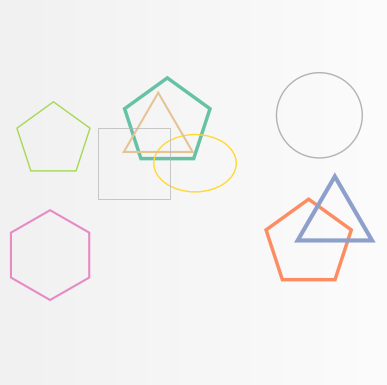[{"shape": "pentagon", "thickness": 2.5, "radius": 0.58, "center": [0.432, 0.682]}, {"shape": "pentagon", "thickness": 2.5, "radius": 0.58, "center": [0.797, 0.367]}, {"shape": "triangle", "thickness": 3, "radius": 0.55, "center": [0.864, 0.431]}, {"shape": "hexagon", "thickness": 1.5, "radius": 0.58, "center": [0.129, 0.337]}, {"shape": "pentagon", "thickness": 1, "radius": 0.5, "center": [0.138, 0.636]}, {"shape": "oval", "thickness": 1, "radius": 0.53, "center": [0.503, 0.576]}, {"shape": "triangle", "thickness": 1.5, "radius": 0.51, "center": [0.408, 0.657]}, {"shape": "circle", "thickness": 1, "radius": 0.55, "center": [0.824, 0.701]}, {"shape": "square", "thickness": 0.5, "radius": 0.46, "center": [0.346, 0.576]}]